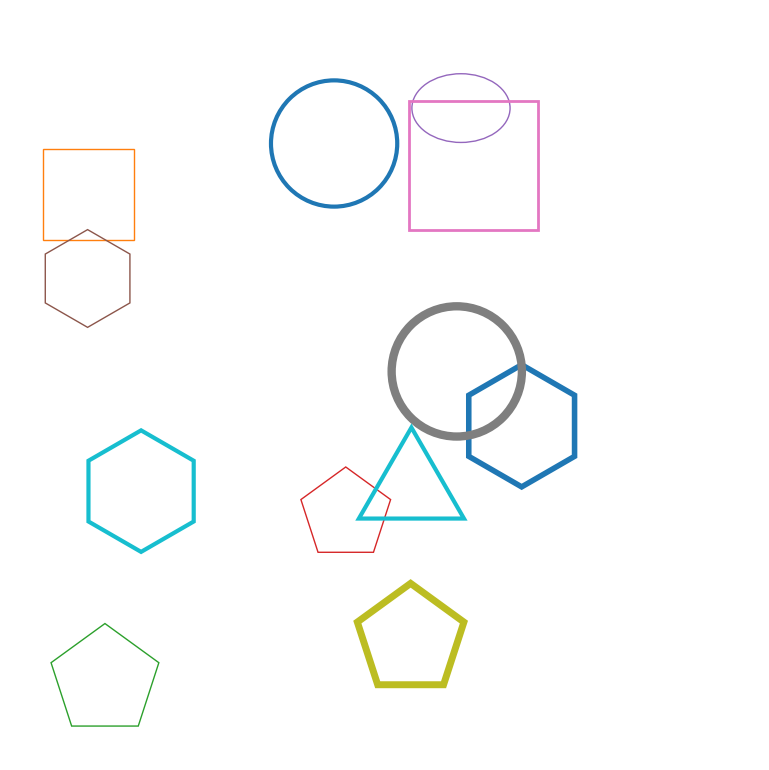[{"shape": "hexagon", "thickness": 2, "radius": 0.4, "center": [0.677, 0.447]}, {"shape": "circle", "thickness": 1.5, "radius": 0.41, "center": [0.434, 0.814]}, {"shape": "square", "thickness": 0.5, "radius": 0.29, "center": [0.115, 0.747]}, {"shape": "pentagon", "thickness": 0.5, "radius": 0.37, "center": [0.136, 0.117]}, {"shape": "pentagon", "thickness": 0.5, "radius": 0.31, "center": [0.449, 0.332]}, {"shape": "oval", "thickness": 0.5, "radius": 0.32, "center": [0.599, 0.86]}, {"shape": "hexagon", "thickness": 0.5, "radius": 0.32, "center": [0.114, 0.638]}, {"shape": "square", "thickness": 1, "radius": 0.42, "center": [0.615, 0.785]}, {"shape": "circle", "thickness": 3, "radius": 0.42, "center": [0.593, 0.518]}, {"shape": "pentagon", "thickness": 2.5, "radius": 0.36, "center": [0.533, 0.17]}, {"shape": "triangle", "thickness": 1.5, "radius": 0.39, "center": [0.534, 0.366]}, {"shape": "hexagon", "thickness": 1.5, "radius": 0.39, "center": [0.183, 0.362]}]